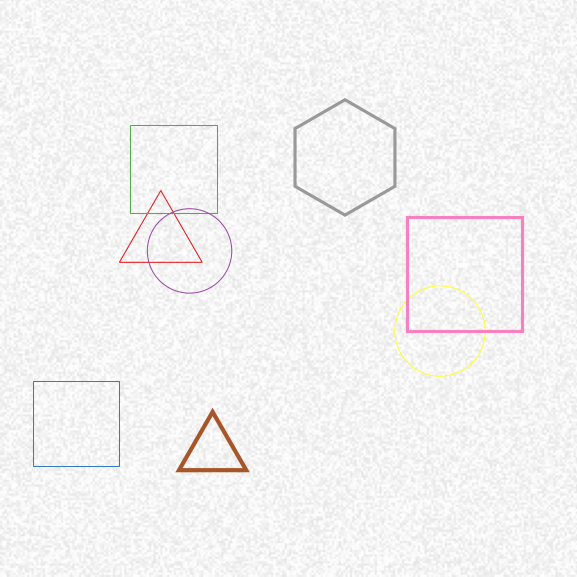[{"shape": "triangle", "thickness": 0.5, "radius": 0.41, "center": [0.278, 0.586]}, {"shape": "square", "thickness": 0.5, "radius": 0.37, "center": [0.132, 0.266]}, {"shape": "square", "thickness": 0.5, "radius": 0.38, "center": [0.301, 0.707]}, {"shape": "circle", "thickness": 0.5, "radius": 0.37, "center": [0.328, 0.565]}, {"shape": "circle", "thickness": 0.5, "radius": 0.39, "center": [0.762, 0.426]}, {"shape": "triangle", "thickness": 2, "radius": 0.34, "center": [0.368, 0.219]}, {"shape": "square", "thickness": 1.5, "radius": 0.5, "center": [0.805, 0.525]}, {"shape": "hexagon", "thickness": 1.5, "radius": 0.5, "center": [0.597, 0.727]}]